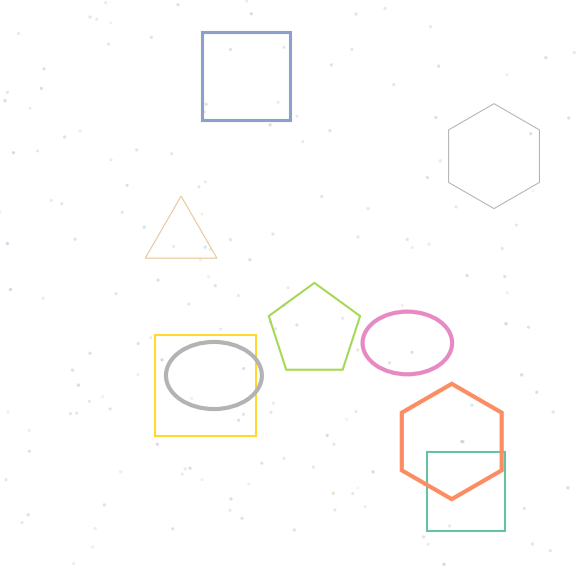[{"shape": "square", "thickness": 1, "radius": 0.34, "center": [0.807, 0.148]}, {"shape": "hexagon", "thickness": 2, "radius": 0.5, "center": [0.782, 0.235]}, {"shape": "square", "thickness": 1.5, "radius": 0.38, "center": [0.426, 0.867]}, {"shape": "oval", "thickness": 2, "radius": 0.39, "center": [0.705, 0.405]}, {"shape": "pentagon", "thickness": 1, "radius": 0.42, "center": [0.544, 0.426]}, {"shape": "square", "thickness": 1, "radius": 0.44, "center": [0.356, 0.332]}, {"shape": "triangle", "thickness": 0.5, "radius": 0.36, "center": [0.314, 0.588]}, {"shape": "hexagon", "thickness": 0.5, "radius": 0.45, "center": [0.855, 0.729]}, {"shape": "oval", "thickness": 2, "radius": 0.42, "center": [0.37, 0.349]}]